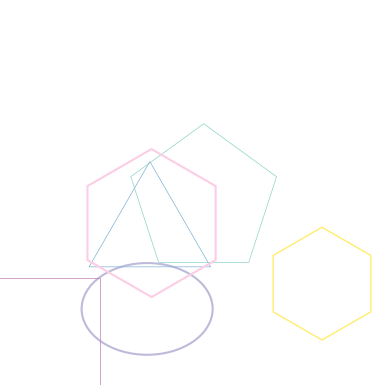[{"shape": "pentagon", "thickness": 0.5, "radius": 1.0, "center": [0.529, 0.48]}, {"shape": "oval", "thickness": 1.5, "radius": 0.85, "center": [0.382, 0.198]}, {"shape": "triangle", "thickness": 0.5, "radius": 0.91, "center": [0.389, 0.398]}, {"shape": "hexagon", "thickness": 1.5, "radius": 0.96, "center": [0.394, 0.421]}, {"shape": "square", "thickness": 0.5, "radius": 0.73, "center": [0.114, 0.133]}, {"shape": "hexagon", "thickness": 1, "radius": 0.73, "center": [0.836, 0.263]}]